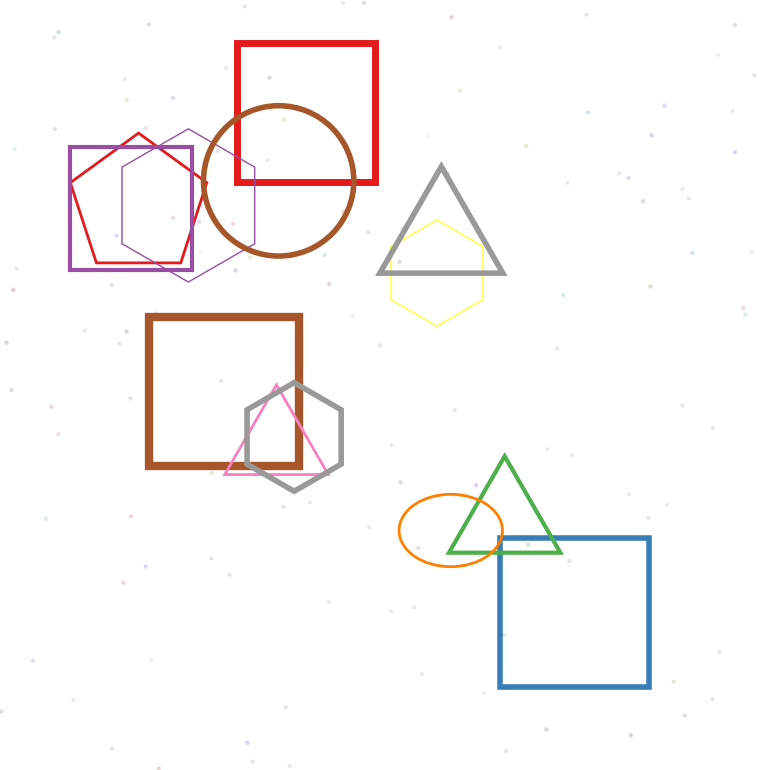[{"shape": "square", "thickness": 2.5, "radius": 0.45, "center": [0.397, 0.854]}, {"shape": "pentagon", "thickness": 1, "radius": 0.47, "center": [0.18, 0.734]}, {"shape": "square", "thickness": 2, "radius": 0.48, "center": [0.746, 0.205]}, {"shape": "triangle", "thickness": 1.5, "radius": 0.42, "center": [0.655, 0.324]}, {"shape": "hexagon", "thickness": 0.5, "radius": 0.5, "center": [0.245, 0.733]}, {"shape": "square", "thickness": 1.5, "radius": 0.4, "center": [0.17, 0.729]}, {"shape": "oval", "thickness": 1, "radius": 0.34, "center": [0.585, 0.311]}, {"shape": "hexagon", "thickness": 0.5, "radius": 0.35, "center": [0.567, 0.645]}, {"shape": "square", "thickness": 3, "radius": 0.48, "center": [0.291, 0.492]}, {"shape": "circle", "thickness": 2, "radius": 0.49, "center": [0.362, 0.765]}, {"shape": "triangle", "thickness": 1, "radius": 0.39, "center": [0.359, 0.423]}, {"shape": "hexagon", "thickness": 2, "radius": 0.35, "center": [0.382, 0.433]}, {"shape": "triangle", "thickness": 2, "radius": 0.46, "center": [0.573, 0.691]}]